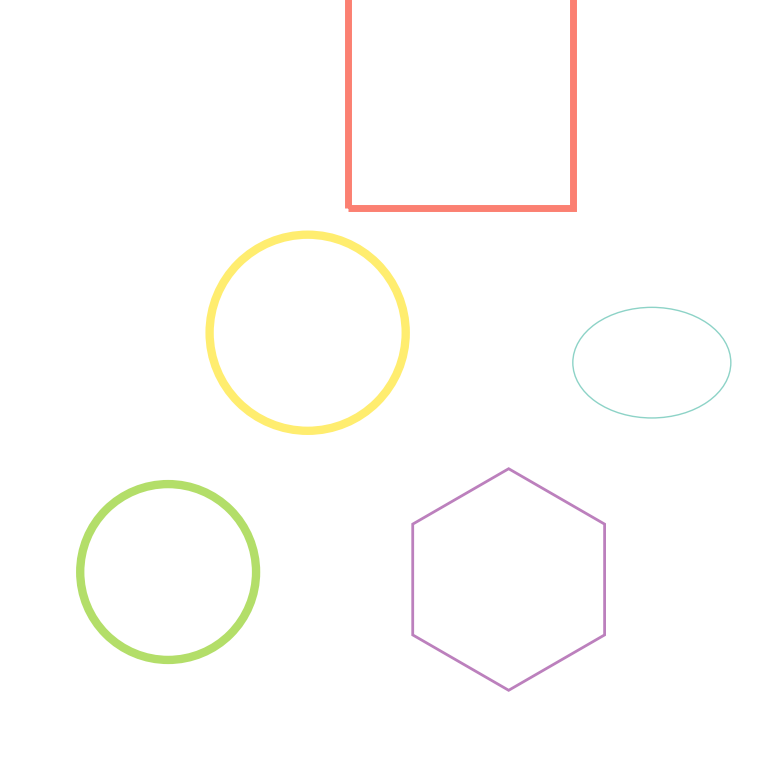[{"shape": "oval", "thickness": 0.5, "radius": 0.51, "center": [0.847, 0.529]}, {"shape": "square", "thickness": 2.5, "radius": 0.73, "center": [0.598, 0.875]}, {"shape": "circle", "thickness": 3, "radius": 0.57, "center": [0.218, 0.257]}, {"shape": "hexagon", "thickness": 1, "radius": 0.72, "center": [0.661, 0.247]}, {"shape": "circle", "thickness": 3, "radius": 0.64, "center": [0.4, 0.568]}]